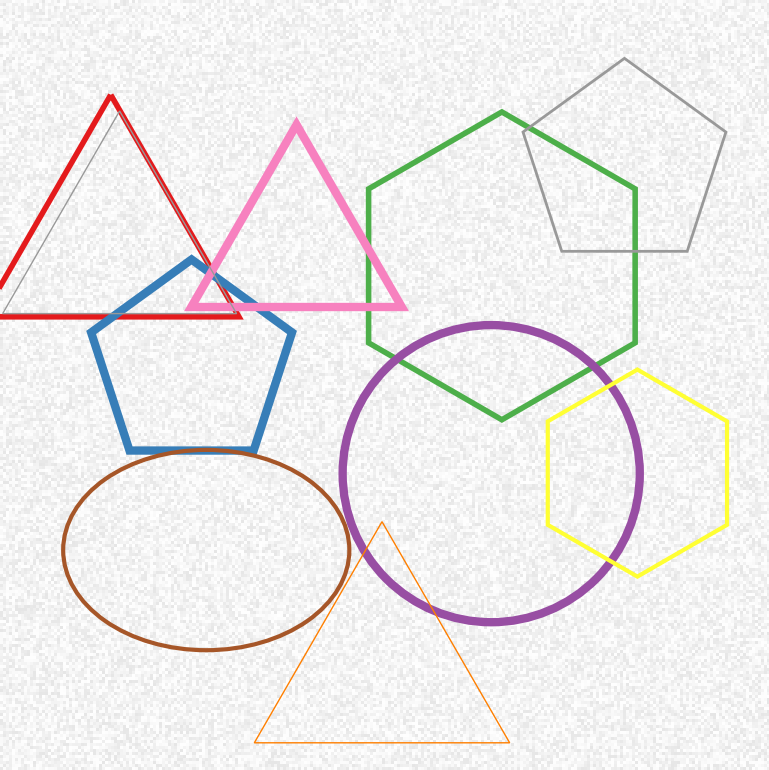[{"shape": "triangle", "thickness": 2, "radius": 0.96, "center": [0.144, 0.685]}, {"shape": "pentagon", "thickness": 3, "radius": 0.69, "center": [0.249, 0.526]}, {"shape": "hexagon", "thickness": 2, "radius": 1.0, "center": [0.652, 0.655]}, {"shape": "circle", "thickness": 3, "radius": 0.96, "center": [0.638, 0.385]}, {"shape": "triangle", "thickness": 0.5, "radius": 0.96, "center": [0.496, 0.131]}, {"shape": "hexagon", "thickness": 1.5, "radius": 0.67, "center": [0.828, 0.386]}, {"shape": "oval", "thickness": 1.5, "radius": 0.93, "center": [0.268, 0.286]}, {"shape": "triangle", "thickness": 3, "radius": 0.79, "center": [0.385, 0.68]}, {"shape": "triangle", "thickness": 0.5, "radius": 0.88, "center": [0.155, 0.68]}, {"shape": "pentagon", "thickness": 1, "radius": 0.69, "center": [0.811, 0.786]}]